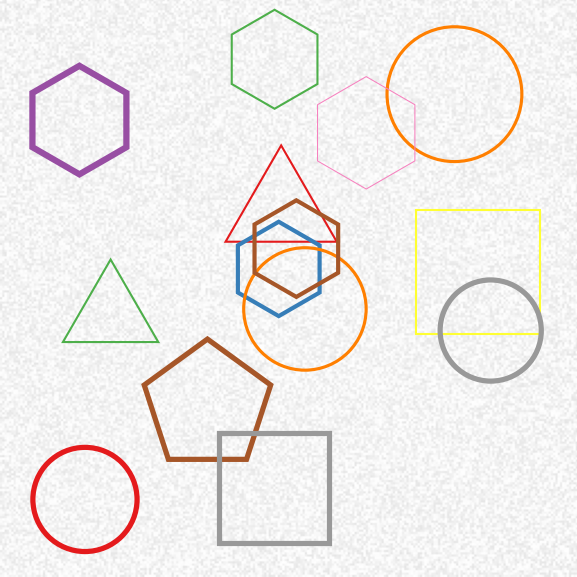[{"shape": "circle", "thickness": 2.5, "radius": 0.45, "center": [0.147, 0.134]}, {"shape": "triangle", "thickness": 1, "radius": 0.56, "center": [0.487, 0.636]}, {"shape": "hexagon", "thickness": 2, "radius": 0.41, "center": [0.483, 0.533]}, {"shape": "triangle", "thickness": 1, "radius": 0.48, "center": [0.192, 0.454]}, {"shape": "hexagon", "thickness": 1, "radius": 0.43, "center": [0.475, 0.897]}, {"shape": "hexagon", "thickness": 3, "radius": 0.47, "center": [0.138, 0.791]}, {"shape": "circle", "thickness": 1.5, "radius": 0.53, "center": [0.528, 0.464]}, {"shape": "circle", "thickness": 1.5, "radius": 0.58, "center": [0.787, 0.836]}, {"shape": "square", "thickness": 1, "radius": 0.53, "center": [0.828, 0.528]}, {"shape": "hexagon", "thickness": 2, "radius": 0.42, "center": [0.513, 0.569]}, {"shape": "pentagon", "thickness": 2.5, "radius": 0.58, "center": [0.359, 0.297]}, {"shape": "hexagon", "thickness": 0.5, "radius": 0.49, "center": [0.634, 0.769]}, {"shape": "circle", "thickness": 2.5, "radius": 0.44, "center": [0.85, 0.427]}, {"shape": "square", "thickness": 2.5, "radius": 0.48, "center": [0.474, 0.155]}]